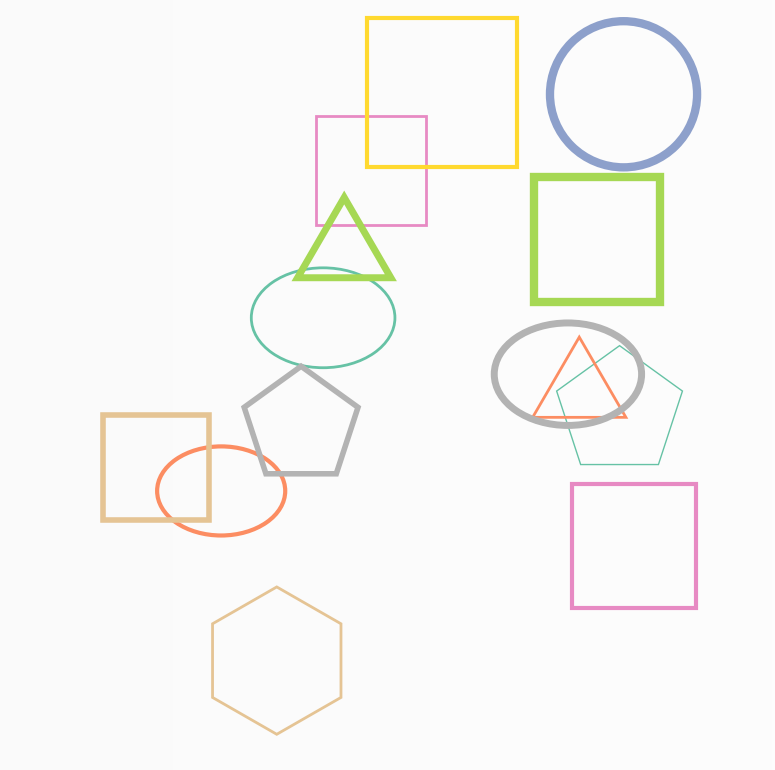[{"shape": "pentagon", "thickness": 0.5, "radius": 0.43, "center": [0.799, 0.466]}, {"shape": "oval", "thickness": 1, "radius": 0.46, "center": [0.417, 0.587]}, {"shape": "triangle", "thickness": 1, "radius": 0.35, "center": [0.747, 0.493]}, {"shape": "oval", "thickness": 1.5, "radius": 0.41, "center": [0.285, 0.362]}, {"shape": "circle", "thickness": 3, "radius": 0.47, "center": [0.805, 0.878]}, {"shape": "square", "thickness": 1, "radius": 0.36, "center": [0.479, 0.778]}, {"shape": "square", "thickness": 1.5, "radius": 0.4, "center": [0.818, 0.291]}, {"shape": "square", "thickness": 3, "radius": 0.41, "center": [0.77, 0.689]}, {"shape": "triangle", "thickness": 2.5, "radius": 0.35, "center": [0.444, 0.674]}, {"shape": "square", "thickness": 1.5, "radius": 0.48, "center": [0.571, 0.88]}, {"shape": "hexagon", "thickness": 1, "radius": 0.48, "center": [0.357, 0.142]}, {"shape": "square", "thickness": 2, "radius": 0.34, "center": [0.201, 0.393]}, {"shape": "oval", "thickness": 2.5, "radius": 0.48, "center": [0.733, 0.514]}, {"shape": "pentagon", "thickness": 2, "radius": 0.39, "center": [0.389, 0.447]}]